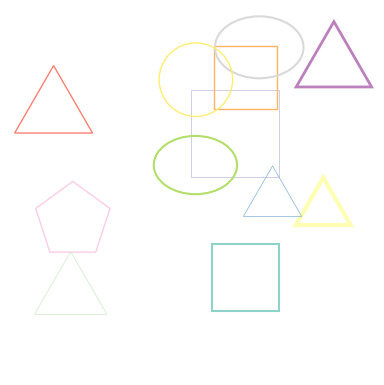[{"shape": "square", "thickness": 1.5, "radius": 0.44, "center": [0.639, 0.279]}, {"shape": "triangle", "thickness": 3, "radius": 0.41, "center": [0.84, 0.456]}, {"shape": "square", "thickness": 0.5, "radius": 0.57, "center": [0.61, 0.653]}, {"shape": "triangle", "thickness": 1, "radius": 0.58, "center": [0.139, 0.713]}, {"shape": "triangle", "thickness": 0.5, "radius": 0.44, "center": [0.708, 0.482]}, {"shape": "square", "thickness": 1, "radius": 0.41, "center": [0.637, 0.799]}, {"shape": "oval", "thickness": 1.5, "radius": 0.54, "center": [0.508, 0.571]}, {"shape": "pentagon", "thickness": 1, "radius": 0.51, "center": [0.189, 0.427]}, {"shape": "oval", "thickness": 1.5, "radius": 0.57, "center": [0.673, 0.877]}, {"shape": "triangle", "thickness": 2, "radius": 0.57, "center": [0.867, 0.831]}, {"shape": "triangle", "thickness": 0.5, "radius": 0.54, "center": [0.184, 0.238]}, {"shape": "circle", "thickness": 1, "radius": 0.48, "center": [0.509, 0.793]}]